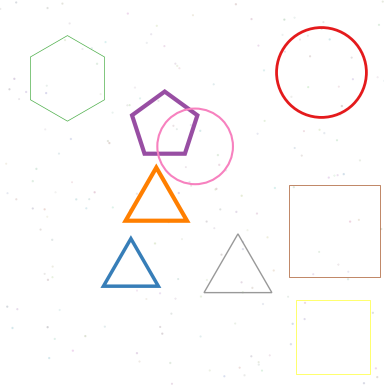[{"shape": "circle", "thickness": 2, "radius": 0.58, "center": [0.835, 0.812]}, {"shape": "triangle", "thickness": 2.5, "radius": 0.41, "center": [0.34, 0.298]}, {"shape": "hexagon", "thickness": 0.5, "radius": 0.56, "center": [0.175, 0.796]}, {"shape": "pentagon", "thickness": 3, "radius": 0.45, "center": [0.428, 0.673]}, {"shape": "triangle", "thickness": 3, "radius": 0.46, "center": [0.406, 0.473]}, {"shape": "square", "thickness": 0.5, "radius": 0.48, "center": [0.864, 0.124]}, {"shape": "square", "thickness": 0.5, "radius": 0.6, "center": [0.869, 0.401]}, {"shape": "circle", "thickness": 1.5, "radius": 0.49, "center": [0.507, 0.62]}, {"shape": "triangle", "thickness": 1, "radius": 0.51, "center": [0.618, 0.291]}]